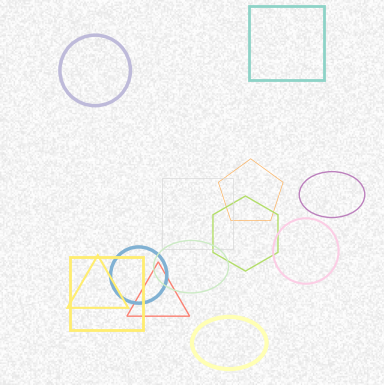[{"shape": "square", "thickness": 2, "radius": 0.48, "center": [0.744, 0.888]}, {"shape": "oval", "thickness": 3, "radius": 0.48, "center": [0.596, 0.109]}, {"shape": "circle", "thickness": 2.5, "radius": 0.46, "center": [0.247, 0.817]}, {"shape": "triangle", "thickness": 1, "radius": 0.47, "center": [0.411, 0.226]}, {"shape": "circle", "thickness": 2.5, "radius": 0.37, "center": [0.36, 0.286]}, {"shape": "pentagon", "thickness": 0.5, "radius": 0.44, "center": [0.651, 0.499]}, {"shape": "hexagon", "thickness": 1, "radius": 0.49, "center": [0.638, 0.393]}, {"shape": "circle", "thickness": 1.5, "radius": 0.43, "center": [0.794, 0.348]}, {"shape": "square", "thickness": 0.5, "radius": 0.46, "center": [0.512, 0.445]}, {"shape": "oval", "thickness": 1, "radius": 0.43, "center": [0.862, 0.495]}, {"shape": "oval", "thickness": 1, "radius": 0.49, "center": [0.496, 0.307]}, {"shape": "square", "thickness": 2, "radius": 0.48, "center": [0.277, 0.237]}, {"shape": "triangle", "thickness": 1.5, "radius": 0.46, "center": [0.254, 0.246]}]